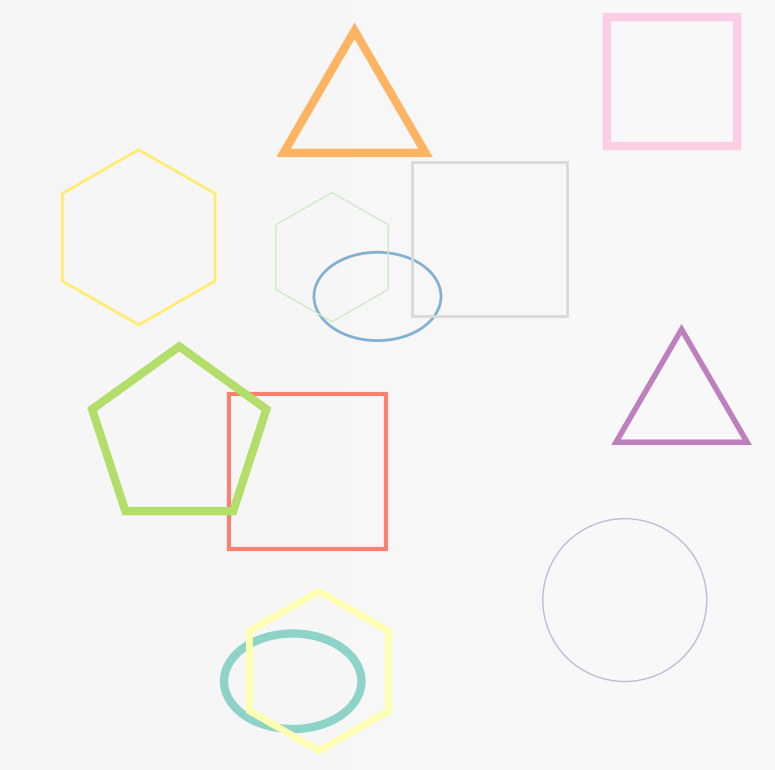[{"shape": "oval", "thickness": 3, "radius": 0.44, "center": [0.378, 0.115]}, {"shape": "hexagon", "thickness": 2.5, "radius": 0.52, "center": [0.412, 0.129]}, {"shape": "circle", "thickness": 0.5, "radius": 0.53, "center": [0.806, 0.221]}, {"shape": "square", "thickness": 1.5, "radius": 0.51, "center": [0.397, 0.387]}, {"shape": "oval", "thickness": 1, "radius": 0.41, "center": [0.487, 0.615]}, {"shape": "triangle", "thickness": 3, "radius": 0.53, "center": [0.457, 0.854]}, {"shape": "pentagon", "thickness": 3, "radius": 0.59, "center": [0.231, 0.432]}, {"shape": "square", "thickness": 3, "radius": 0.42, "center": [0.867, 0.895]}, {"shape": "square", "thickness": 1, "radius": 0.5, "center": [0.631, 0.69]}, {"shape": "triangle", "thickness": 2, "radius": 0.49, "center": [0.879, 0.474]}, {"shape": "hexagon", "thickness": 0.5, "radius": 0.42, "center": [0.428, 0.666]}, {"shape": "hexagon", "thickness": 1, "radius": 0.57, "center": [0.179, 0.692]}]